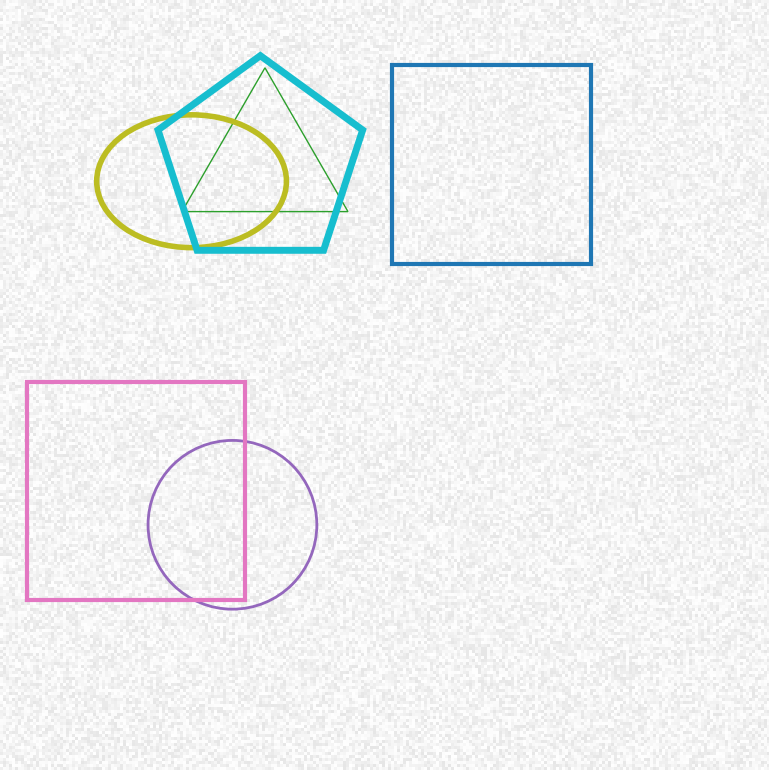[{"shape": "square", "thickness": 1.5, "radius": 0.64, "center": [0.639, 0.787]}, {"shape": "triangle", "thickness": 0.5, "radius": 0.62, "center": [0.344, 0.787]}, {"shape": "circle", "thickness": 1, "radius": 0.55, "center": [0.302, 0.318]}, {"shape": "square", "thickness": 1.5, "radius": 0.71, "center": [0.177, 0.362]}, {"shape": "oval", "thickness": 2, "radius": 0.62, "center": [0.249, 0.765]}, {"shape": "pentagon", "thickness": 2.5, "radius": 0.7, "center": [0.338, 0.788]}]